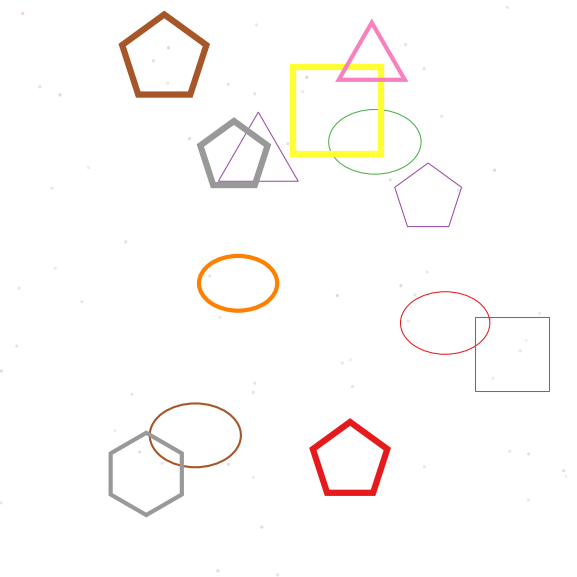[{"shape": "oval", "thickness": 0.5, "radius": 0.39, "center": [0.771, 0.44]}, {"shape": "pentagon", "thickness": 3, "radius": 0.34, "center": [0.606, 0.201]}, {"shape": "square", "thickness": 0.5, "radius": 0.32, "center": [0.887, 0.387]}, {"shape": "oval", "thickness": 0.5, "radius": 0.4, "center": [0.649, 0.754]}, {"shape": "pentagon", "thickness": 0.5, "radius": 0.3, "center": [0.741, 0.656]}, {"shape": "triangle", "thickness": 0.5, "radius": 0.4, "center": [0.447, 0.725]}, {"shape": "oval", "thickness": 2, "radius": 0.34, "center": [0.412, 0.509]}, {"shape": "square", "thickness": 3, "radius": 0.38, "center": [0.584, 0.808]}, {"shape": "oval", "thickness": 1, "radius": 0.39, "center": [0.338, 0.245]}, {"shape": "pentagon", "thickness": 3, "radius": 0.38, "center": [0.284, 0.897]}, {"shape": "triangle", "thickness": 2, "radius": 0.33, "center": [0.644, 0.894]}, {"shape": "hexagon", "thickness": 2, "radius": 0.36, "center": [0.253, 0.178]}, {"shape": "pentagon", "thickness": 3, "radius": 0.31, "center": [0.405, 0.728]}]